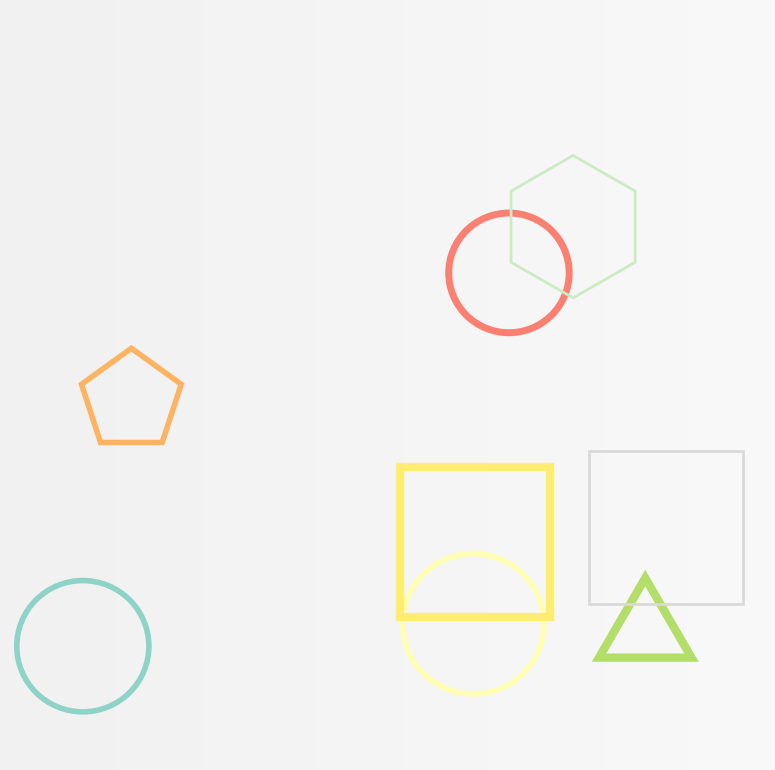[{"shape": "circle", "thickness": 2, "radius": 0.43, "center": [0.107, 0.161]}, {"shape": "circle", "thickness": 2, "radius": 0.46, "center": [0.611, 0.19]}, {"shape": "circle", "thickness": 2.5, "radius": 0.39, "center": [0.657, 0.646]}, {"shape": "pentagon", "thickness": 2, "radius": 0.34, "center": [0.17, 0.48]}, {"shape": "triangle", "thickness": 3, "radius": 0.34, "center": [0.833, 0.18]}, {"shape": "square", "thickness": 1, "radius": 0.5, "center": [0.86, 0.314]}, {"shape": "hexagon", "thickness": 1, "radius": 0.46, "center": [0.74, 0.706]}, {"shape": "square", "thickness": 3, "radius": 0.49, "center": [0.613, 0.296]}]